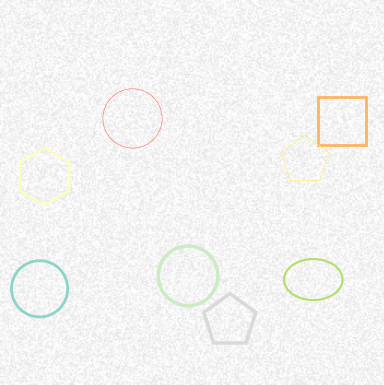[{"shape": "circle", "thickness": 2, "radius": 0.37, "center": [0.103, 0.25]}, {"shape": "hexagon", "thickness": 1.5, "radius": 0.37, "center": [0.116, 0.541]}, {"shape": "circle", "thickness": 0.5, "radius": 0.39, "center": [0.344, 0.692]}, {"shape": "square", "thickness": 2, "radius": 0.31, "center": [0.888, 0.685]}, {"shape": "oval", "thickness": 1.5, "radius": 0.38, "center": [0.814, 0.274]}, {"shape": "pentagon", "thickness": 2.5, "radius": 0.36, "center": [0.597, 0.167]}, {"shape": "circle", "thickness": 2.5, "radius": 0.39, "center": [0.489, 0.284]}, {"shape": "pentagon", "thickness": 0.5, "radius": 0.33, "center": [0.792, 0.584]}]